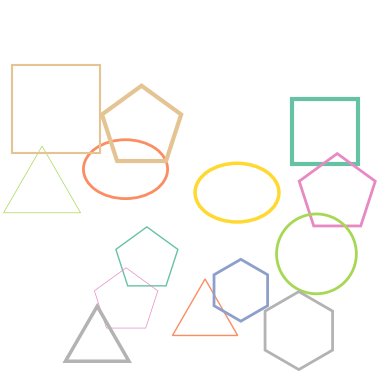[{"shape": "square", "thickness": 3, "radius": 0.43, "center": [0.844, 0.658]}, {"shape": "pentagon", "thickness": 1, "radius": 0.42, "center": [0.381, 0.326]}, {"shape": "oval", "thickness": 2, "radius": 0.55, "center": [0.326, 0.561]}, {"shape": "triangle", "thickness": 1, "radius": 0.49, "center": [0.533, 0.178]}, {"shape": "hexagon", "thickness": 2, "radius": 0.4, "center": [0.625, 0.246]}, {"shape": "pentagon", "thickness": 2, "radius": 0.52, "center": [0.876, 0.497]}, {"shape": "pentagon", "thickness": 0.5, "radius": 0.43, "center": [0.328, 0.218]}, {"shape": "triangle", "thickness": 0.5, "radius": 0.58, "center": [0.109, 0.505]}, {"shape": "circle", "thickness": 2, "radius": 0.52, "center": [0.822, 0.341]}, {"shape": "oval", "thickness": 2.5, "radius": 0.54, "center": [0.616, 0.5]}, {"shape": "square", "thickness": 1.5, "radius": 0.57, "center": [0.146, 0.717]}, {"shape": "pentagon", "thickness": 3, "radius": 0.54, "center": [0.368, 0.669]}, {"shape": "hexagon", "thickness": 2, "radius": 0.51, "center": [0.776, 0.141]}, {"shape": "triangle", "thickness": 2.5, "radius": 0.48, "center": [0.252, 0.109]}]